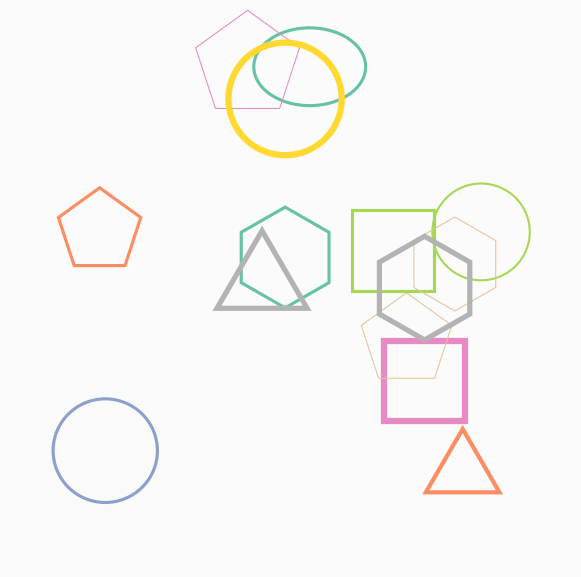[{"shape": "hexagon", "thickness": 1.5, "radius": 0.44, "center": [0.491, 0.553]}, {"shape": "oval", "thickness": 1.5, "radius": 0.48, "center": [0.533, 0.884]}, {"shape": "triangle", "thickness": 2, "radius": 0.37, "center": [0.796, 0.183]}, {"shape": "pentagon", "thickness": 1.5, "radius": 0.37, "center": [0.171, 0.6]}, {"shape": "circle", "thickness": 1.5, "radius": 0.45, "center": [0.181, 0.219]}, {"shape": "square", "thickness": 3, "radius": 0.35, "center": [0.73, 0.339]}, {"shape": "pentagon", "thickness": 0.5, "radius": 0.47, "center": [0.426, 0.887]}, {"shape": "square", "thickness": 1.5, "radius": 0.35, "center": [0.676, 0.566]}, {"shape": "circle", "thickness": 1, "radius": 0.42, "center": [0.828, 0.598]}, {"shape": "circle", "thickness": 3, "radius": 0.49, "center": [0.491, 0.828]}, {"shape": "pentagon", "thickness": 0.5, "radius": 0.41, "center": [0.699, 0.41]}, {"shape": "hexagon", "thickness": 0.5, "radius": 0.41, "center": [0.782, 0.542]}, {"shape": "hexagon", "thickness": 2.5, "radius": 0.45, "center": [0.73, 0.5]}, {"shape": "triangle", "thickness": 2.5, "radius": 0.45, "center": [0.451, 0.51]}]